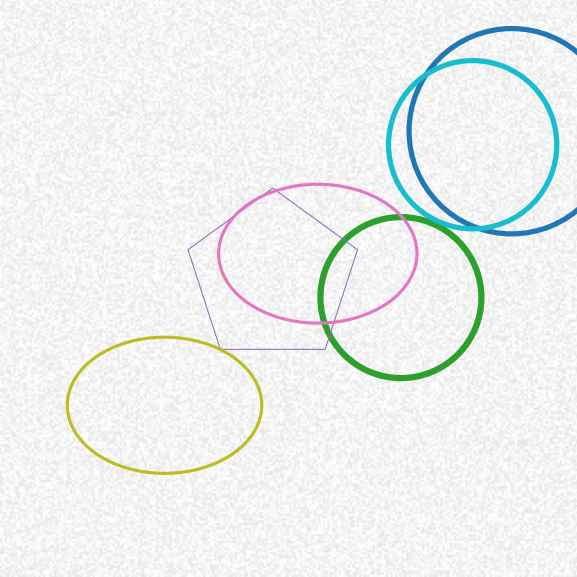[{"shape": "circle", "thickness": 2.5, "radius": 0.89, "center": [0.886, 0.772]}, {"shape": "circle", "thickness": 3, "radius": 0.7, "center": [0.694, 0.484]}, {"shape": "pentagon", "thickness": 0.5, "radius": 0.77, "center": [0.472, 0.519]}, {"shape": "oval", "thickness": 1.5, "radius": 0.86, "center": [0.55, 0.56]}, {"shape": "oval", "thickness": 1.5, "radius": 0.84, "center": [0.285, 0.297]}, {"shape": "circle", "thickness": 2.5, "radius": 0.73, "center": [0.818, 0.749]}]